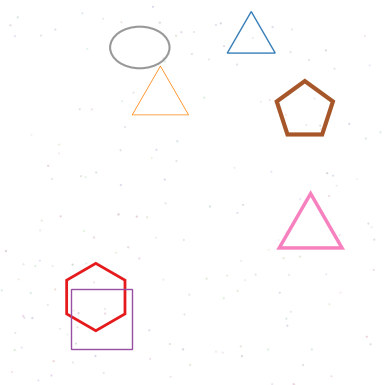[{"shape": "hexagon", "thickness": 2, "radius": 0.44, "center": [0.249, 0.228]}, {"shape": "triangle", "thickness": 1, "radius": 0.36, "center": [0.653, 0.898]}, {"shape": "square", "thickness": 1, "radius": 0.39, "center": [0.264, 0.171]}, {"shape": "triangle", "thickness": 0.5, "radius": 0.42, "center": [0.417, 0.744]}, {"shape": "pentagon", "thickness": 3, "radius": 0.38, "center": [0.792, 0.713]}, {"shape": "triangle", "thickness": 2.5, "radius": 0.47, "center": [0.807, 0.403]}, {"shape": "oval", "thickness": 1.5, "radius": 0.39, "center": [0.363, 0.877]}]